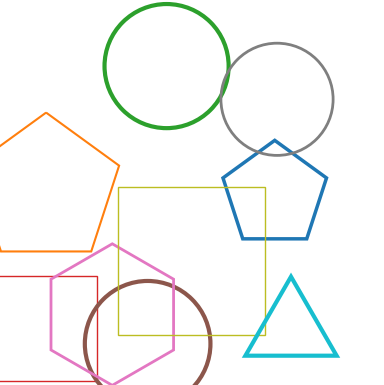[{"shape": "pentagon", "thickness": 2.5, "radius": 0.71, "center": [0.714, 0.494]}, {"shape": "pentagon", "thickness": 1.5, "radius": 1.0, "center": [0.12, 0.508]}, {"shape": "circle", "thickness": 3, "radius": 0.81, "center": [0.433, 0.828]}, {"shape": "square", "thickness": 1, "radius": 0.68, "center": [0.116, 0.147]}, {"shape": "circle", "thickness": 3, "radius": 0.82, "center": [0.383, 0.107]}, {"shape": "hexagon", "thickness": 2, "radius": 0.92, "center": [0.292, 0.183]}, {"shape": "circle", "thickness": 2, "radius": 0.73, "center": [0.72, 0.742]}, {"shape": "square", "thickness": 1, "radius": 0.96, "center": [0.497, 0.322]}, {"shape": "triangle", "thickness": 3, "radius": 0.68, "center": [0.756, 0.145]}]